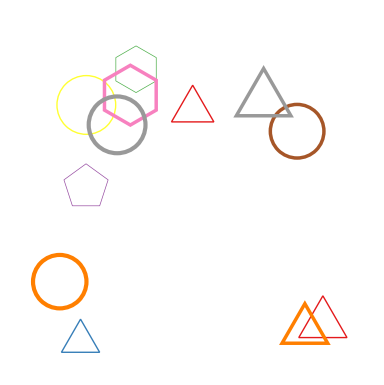[{"shape": "triangle", "thickness": 1, "radius": 0.36, "center": [0.839, 0.159]}, {"shape": "triangle", "thickness": 1, "radius": 0.32, "center": [0.5, 0.715]}, {"shape": "triangle", "thickness": 1, "radius": 0.29, "center": [0.209, 0.114]}, {"shape": "hexagon", "thickness": 0.5, "radius": 0.3, "center": [0.353, 0.82]}, {"shape": "pentagon", "thickness": 0.5, "radius": 0.3, "center": [0.223, 0.514]}, {"shape": "circle", "thickness": 3, "radius": 0.35, "center": [0.155, 0.268]}, {"shape": "triangle", "thickness": 2.5, "radius": 0.34, "center": [0.792, 0.143]}, {"shape": "circle", "thickness": 1, "radius": 0.38, "center": [0.224, 0.727]}, {"shape": "circle", "thickness": 2.5, "radius": 0.35, "center": [0.772, 0.659]}, {"shape": "hexagon", "thickness": 2.5, "radius": 0.39, "center": [0.339, 0.753]}, {"shape": "triangle", "thickness": 2.5, "radius": 0.41, "center": [0.685, 0.74]}, {"shape": "circle", "thickness": 3, "radius": 0.37, "center": [0.304, 0.676]}]